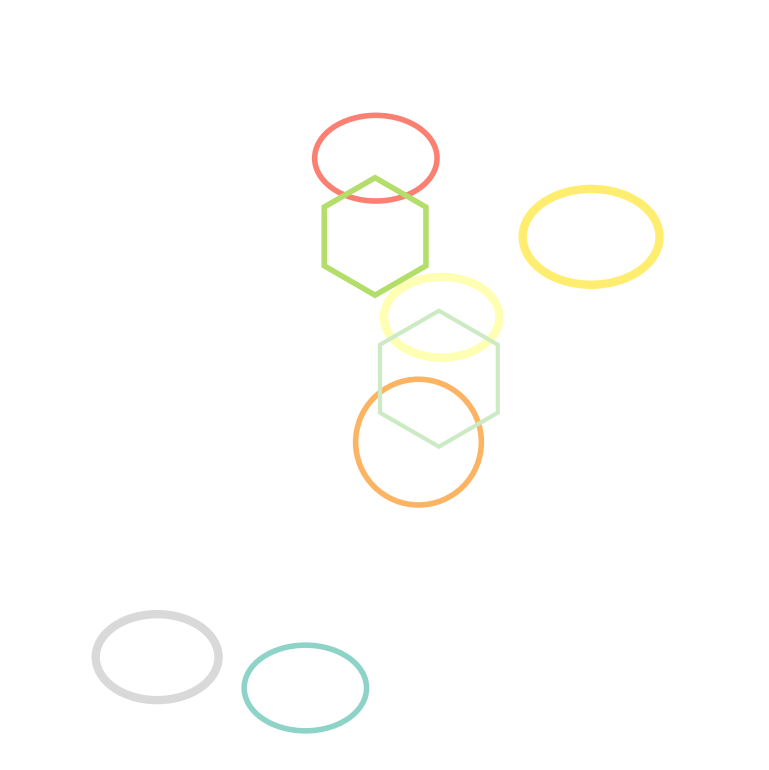[{"shape": "oval", "thickness": 2, "radius": 0.4, "center": [0.397, 0.106]}, {"shape": "oval", "thickness": 3, "radius": 0.37, "center": [0.574, 0.588]}, {"shape": "oval", "thickness": 2, "radius": 0.4, "center": [0.488, 0.795]}, {"shape": "circle", "thickness": 2, "radius": 0.41, "center": [0.544, 0.426]}, {"shape": "hexagon", "thickness": 2, "radius": 0.38, "center": [0.487, 0.693]}, {"shape": "oval", "thickness": 3, "radius": 0.4, "center": [0.204, 0.147]}, {"shape": "hexagon", "thickness": 1.5, "radius": 0.44, "center": [0.57, 0.508]}, {"shape": "oval", "thickness": 3, "radius": 0.44, "center": [0.768, 0.692]}]